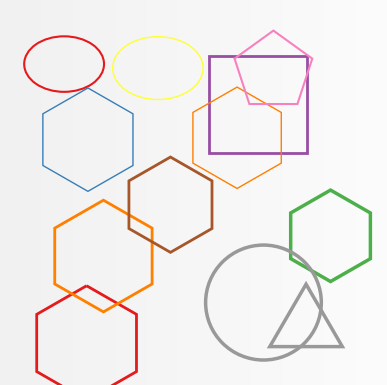[{"shape": "hexagon", "thickness": 2, "radius": 0.74, "center": [0.223, 0.109]}, {"shape": "oval", "thickness": 1.5, "radius": 0.52, "center": [0.165, 0.834]}, {"shape": "hexagon", "thickness": 1, "radius": 0.67, "center": [0.227, 0.637]}, {"shape": "hexagon", "thickness": 2.5, "radius": 0.59, "center": [0.853, 0.388]}, {"shape": "square", "thickness": 2, "radius": 0.63, "center": [0.665, 0.728]}, {"shape": "hexagon", "thickness": 2, "radius": 0.73, "center": [0.267, 0.335]}, {"shape": "hexagon", "thickness": 1, "radius": 0.66, "center": [0.612, 0.642]}, {"shape": "oval", "thickness": 1, "radius": 0.58, "center": [0.407, 0.823]}, {"shape": "hexagon", "thickness": 2, "radius": 0.62, "center": [0.44, 0.468]}, {"shape": "pentagon", "thickness": 1.5, "radius": 0.53, "center": [0.706, 0.815]}, {"shape": "circle", "thickness": 2.5, "radius": 0.75, "center": [0.68, 0.214]}, {"shape": "triangle", "thickness": 2.5, "radius": 0.54, "center": [0.79, 0.154]}]